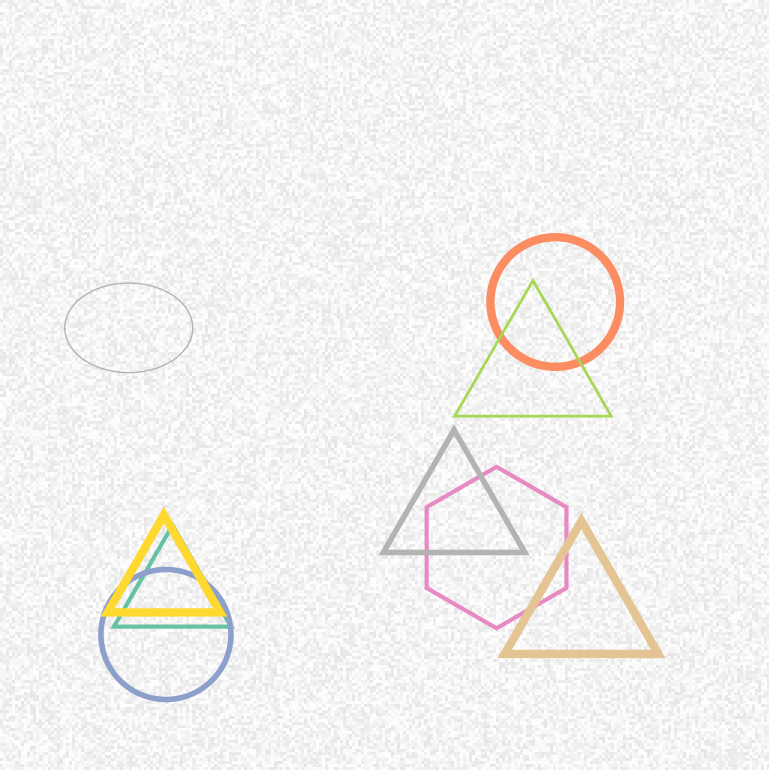[{"shape": "triangle", "thickness": 1.5, "radius": 0.44, "center": [0.224, 0.23]}, {"shape": "circle", "thickness": 3, "radius": 0.42, "center": [0.721, 0.608]}, {"shape": "circle", "thickness": 2, "radius": 0.42, "center": [0.216, 0.176]}, {"shape": "hexagon", "thickness": 1.5, "radius": 0.52, "center": [0.645, 0.289]}, {"shape": "triangle", "thickness": 1, "radius": 0.59, "center": [0.692, 0.518]}, {"shape": "triangle", "thickness": 3, "radius": 0.42, "center": [0.213, 0.247]}, {"shape": "triangle", "thickness": 3, "radius": 0.58, "center": [0.755, 0.208]}, {"shape": "oval", "thickness": 0.5, "radius": 0.42, "center": [0.167, 0.574]}, {"shape": "triangle", "thickness": 2, "radius": 0.53, "center": [0.59, 0.336]}]